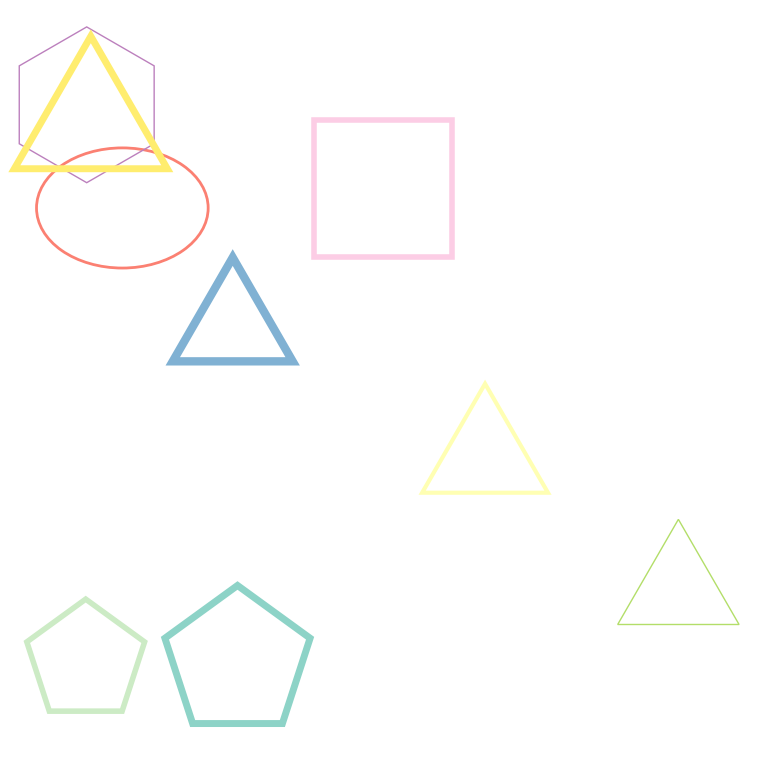[{"shape": "pentagon", "thickness": 2.5, "radius": 0.5, "center": [0.308, 0.141]}, {"shape": "triangle", "thickness": 1.5, "radius": 0.47, "center": [0.63, 0.407]}, {"shape": "oval", "thickness": 1, "radius": 0.56, "center": [0.159, 0.73]}, {"shape": "triangle", "thickness": 3, "radius": 0.45, "center": [0.302, 0.576]}, {"shape": "triangle", "thickness": 0.5, "radius": 0.46, "center": [0.881, 0.234]}, {"shape": "square", "thickness": 2, "radius": 0.45, "center": [0.497, 0.755]}, {"shape": "hexagon", "thickness": 0.5, "radius": 0.51, "center": [0.113, 0.864]}, {"shape": "pentagon", "thickness": 2, "radius": 0.4, "center": [0.111, 0.141]}, {"shape": "triangle", "thickness": 2.5, "radius": 0.57, "center": [0.118, 0.838]}]